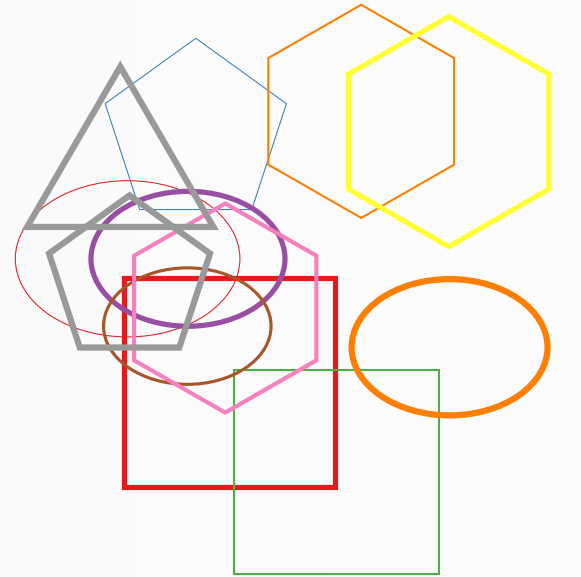[{"shape": "square", "thickness": 2.5, "radius": 0.91, "center": [0.394, 0.336]}, {"shape": "oval", "thickness": 0.5, "radius": 0.97, "center": [0.22, 0.551]}, {"shape": "pentagon", "thickness": 0.5, "radius": 0.82, "center": [0.337, 0.769]}, {"shape": "square", "thickness": 1, "radius": 0.88, "center": [0.579, 0.182]}, {"shape": "oval", "thickness": 2.5, "radius": 0.83, "center": [0.323, 0.551]}, {"shape": "hexagon", "thickness": 1, "radius": 0.92, "center": [0.621, 0.806]}, {"shape": "oval", "thickness": 3, "radius": 0.84, "center": [0.773, 0.398]}, {"shape": "hexagon", "thickness": 2.5, "radius": 1.0, "center": [0.772, 0.771]}, {"shape": "oval", "thickness": 1.5, "radius": 0.72, "center": [0.322, 0.434]}, {"shape": "hexagon", "thickness": 2, "radius": 0.91, "center": [0.387, 0.466]}, {"shape": "triangle", "thickness": 3, "radius": 0.93, "center": [0.207, 0.699]}, {"shape": "pentagon", "thickness": 3, "radius": 0.73, "center": [0.223, 0.515]}]